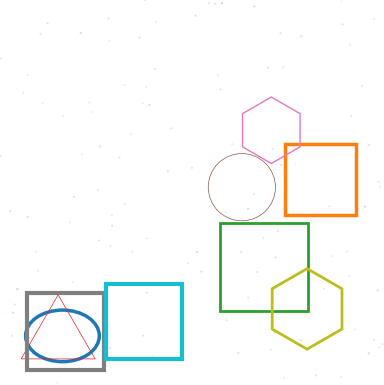[{"shape": "oval", "thickness": 2.5, "radius": 0.48, "center": [0.162, 0.128]}, {"shape": "square", "thickness": 2.5, "radius": 0.46, "center": [0.833, 0.533]}, {"shape": "square", "thickness": 2, "radius": 0.58, "center": [0.686, 0.307]}, {"shape": "triangle", "thickness": 0.5, "radius": 0.55, "center": [0.151, 0.123]}, {"shape": "circle", "thickness": 0.5, "radius": 0.44, "center": [0.628, 0.514]}, {"shape": "hexagon", "thickness": 1, "radius": 0.43, "center": [0.705, 0.662]}, {"shape": "square", "thickness": 3, "radius": 0.5, "center": [0.169, 0.139]}, {"shape": "hexagon", "thickness": 2, "radius": 0.52, "center": [0.798, 0.198]}, {"shape": "square", "thickness": 3, "radius": 0.49, "center": [0.374, 0.165]}]